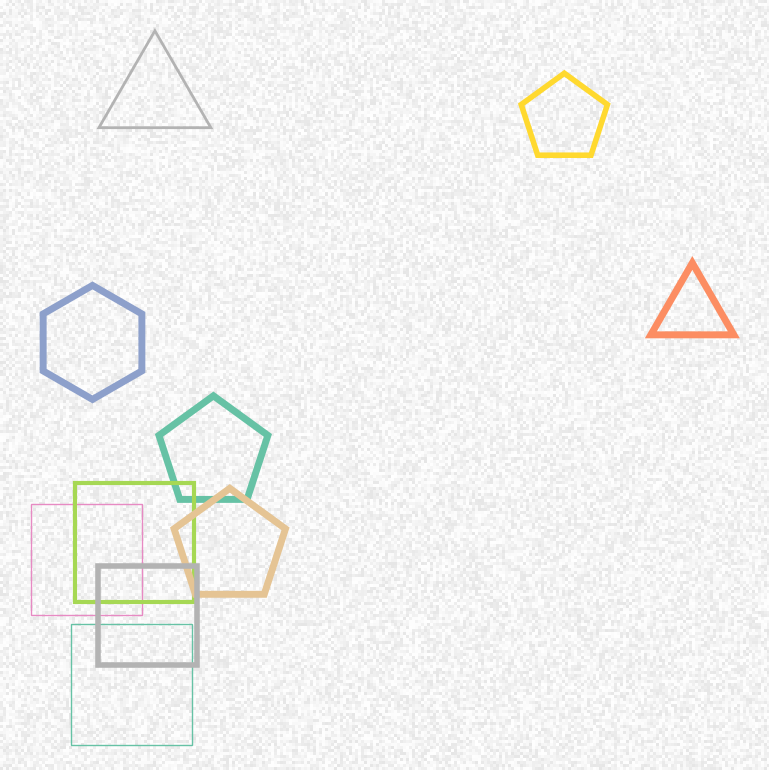[{"shape": "square", "thickness": 0.5, "radius": 0.39, "center": [0.171, 0.111]}, {"shape": "pentagon", "thickness": 2.5, "radius": 0.37, "center": [0.277, 0.412]}, {"shape": "triangle", "thickness": 2.5, "radius": 0.31, "center": [0.899, 0.596]}, {"shape": "hexagon", "thickness": 2.5, "radius": 0.37, "center": [0.12, 0.555]}, {"shape": "square", "thickness": 0.5, "radius": 0.36, "center": [0.112, 0.274]}, {"shape": "square", "thickness": 1.5, "radius": 0.39, "center": [0.175, 0.296]}, {"shape": "pentagon", "thickness": 2, "radius": 0.29, "center": [0.733, 0.846]}, {"shape": "pentagon", "thickness": 2.5, "radius": 0.38, "center": [0.298, 0.29]}, {"shape": "square", "thickness": 2, "radius": 0.32, "center": [0.191, 0.201]}, {"shape": "triangle", "thickness": 1, "radius": 0.42, "center": [0.201, 0.876]}]